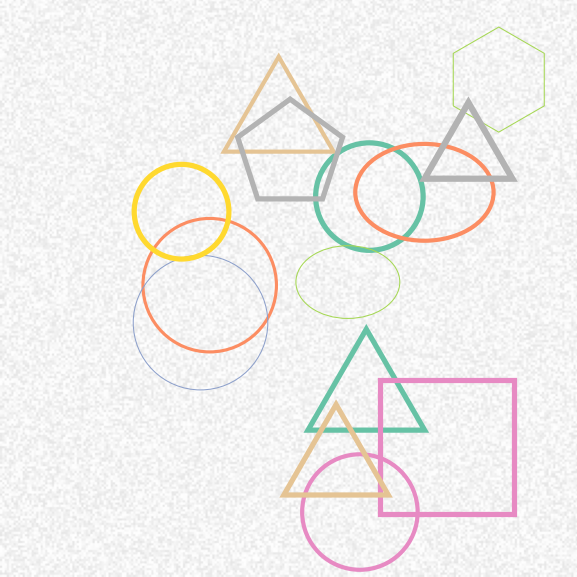[{"shape": "circle", "thickness": 2.5, "radius": 0.47, "center": [0.64, 0.659]}, {"shape": "triangle", "thickness": 2.5, "radius": 0.58, "center": [0.634, 0.313]}, {"shape": "circle", "thickness": 1.5, "radius": 0.58, "center": [0.363, 0.505]}, {"shape": "oval", "thickness": 2, "radius": 0.6, "center": [0.735, 0.666]}, {"shape": "circle", "thickness": 0.5, "radius": 0.58, "center": [0.347, 0.44]}, {"shape": "circle", "thickness": 2, "radius": 0.5, "center": [0.623, 0.113]}, {"shape": "square", "thickness": 2.5, "radius": 0.58, "center": [0.774, 0.225]}, {"shape": "oval", "thickness": 0.5, "radius": 0.45, "center": [0.602, 0.511]}, {"shape": "hexagon", "thickness": 0.5, "radius": 0.45, "center": [0.864, 0.861]}, {"shape": "circle", "thickness": 2.5, "radius": 0.41, "center": [0.314, 0.633]}, {"shape": "triangle", "thickness": 2.5, "radius": 0.52, "center": [0.582, 0.194]}, {"shape": "triangle", "thickness": 2, "radius": 0.55, "center": [0.483, 0.791]}, {"shape": "pentagon", "thickness": 2.5, "radius": 0.48, "center": [0.502, 0.732]}, {"shape": "triangle", "thickness": 3, "radius": 0.44, "center": [0.811, 0.734]}]